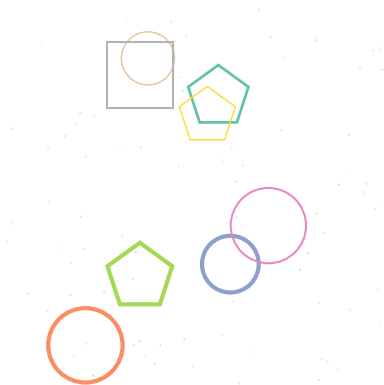[{"shape": "pentagon", "thickness": 2, "radius": 0.41, "center": [0.567, 0.749]}, {"shape": "circle", "thickness": 3, "radius": 0.48, "center": [0.222, 0.103]}, {"shape": "circle", "thickness": 3, "radius": 0.37, "center": [0.598, 0.314]}, {"shape": "circle", "thickness": 1.5, "radius": 0.49, "center": [0.697, 0.414]}, {"shape": "pentagon", "thickness": 3, "radius": 0.44, "center": [0.363, 0.281]}, {"shape": "pentagon", "thickness": 1, "radius": 0.38, "center": [0.539, 0.699]}, {"shape": "circle", "thickness": 1, "radius": 0.34, "center": [0.384, 0.848]}, {"shape": "square", "thickness": 1.5, "radius": 0.43, "center": [0.365, 0.805]}]